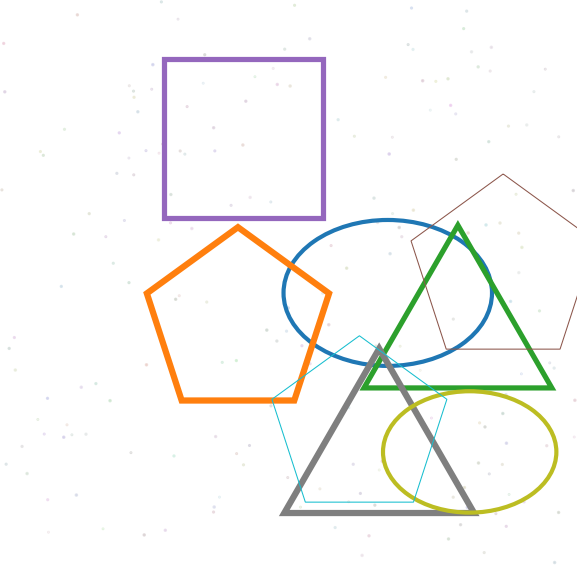[{"shape": "oval", "thickness": 2, "radius": 0.9, "center": [0.671, 0.492]}, {"shape": "pentagon", "thickness": 3, "radius": 0.83, "center": [0.412, 0.44]}, {"shape": "triangle", "thickness": 2.5, "radius": 0.94, "center": [0.793, 0.421]}, {"shape": "square", "thickness": 2.5, "radius": 0.69, "center": [0.422, 0.76]}, {"shape": "pentagon", "thickness": 0.5, "radius": 0.84, "center": [0.871, 0.53]}, {"shape": "triangle", "thickness": 3, "radius": 0.95, "center": [0.657, 0.206]}, {"shape": "oval", "thickness": 2, "radius": 0.75, "center": [0.813, 0.217]}, {"shape": "pentagon", "thickness": 0.5, "radius": 0.8, "center": [0.622, 0.258]}]